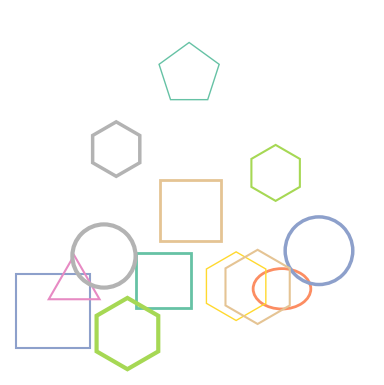[{"shape": "square", "thickness": 2, "radius": 0.36, "center": [0.424, 0.27]}, {"shape": "pentagon", "thickness": 1, "radius": 0.41, "center": [0.491, 0.808]}, {"shape": "oval", "thickness": 2, "radius": 0.37, "center": [0.732, 0.25]}, {"shape": "circle", "thickness": 2.5, "radius": 0.44, "center": [0.828, 0.349]}, {"shape": "square", "thickness": 1.5, "radius": 0.48, "center": [0.137, 0.192]}, {"shape": "triangle", "thickness": 1.5, "radius": 0.38, "center": [0.193, 0.261]}, {"shape": "hexagon", "thickness": 1.5, "radius": 0.36, "center": [0.716, 0.551]}, {"shape": "hexagon", "thickness": 3, "radius": 0.46, "center": [0.331, 0.134]}, {"shape": "hexagon", "thickness": 1, "radius": 0.45, "center": [0.613, 0.257]}, {"shape": "hexagon", "thickness": 1.5, "radius": 0.48, "center": [0.669, 0.255]}, {"shape": "square", "thickness": 2, "radius": 0.39, "center": [0.495, 0.453]}, {"shape": "circle", "thickness": 3, "radius": 0.41, "center": [0.27, 0.335]}, {"shape": "hexagon", "thickness": 2.5, "radius": 0.35, "center": [0.302, 0.613]}]